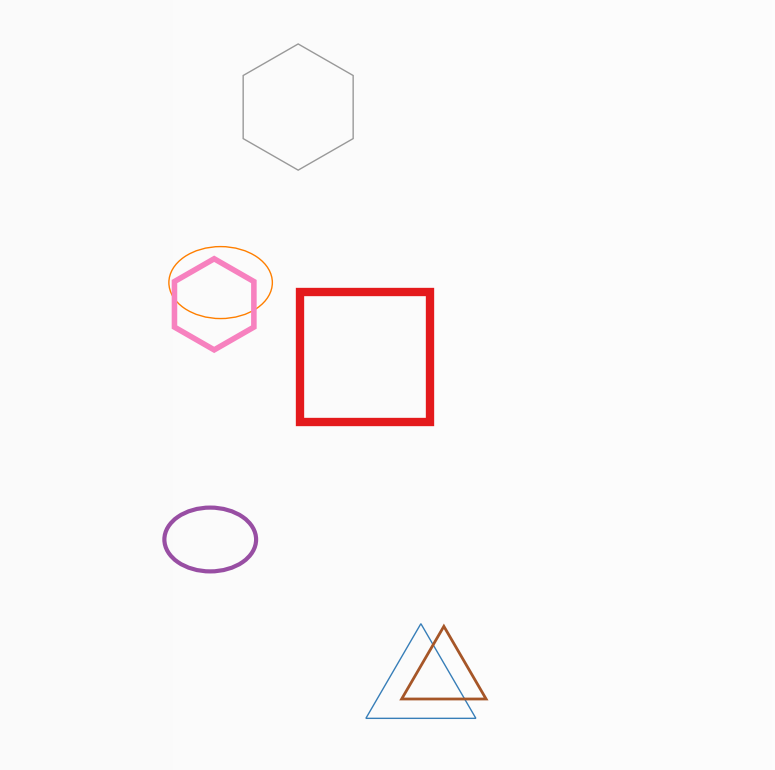[{"shape": "square", "thickness": 3, "radius": 0.42, "center": [0.471, 0.537]}, {"shape": "triangle", "thickness": 0.5, "radius": 0.41, "center": [0.543, 0.108]}, {"shape": "oval", "thickness": 1.5, "radius": 0.3, "center": [0.271, 0.299]}, {"shape": "oval", "thickness": 0.5, "radius": 0.33, "center": [0.285, 0.633]}, {"shape": "triangle", "thickness": 1, "radius": 0.31, "center": [0.573, 0.124]}, {"shape": "hexagon", "thickness": 2, "radius": 0.3, "center": [0.276, 0.605]}, {"shape": "hexagon", "thickness": 0.5, "radius": 0.41, "center": [0.385, 0.861]}]